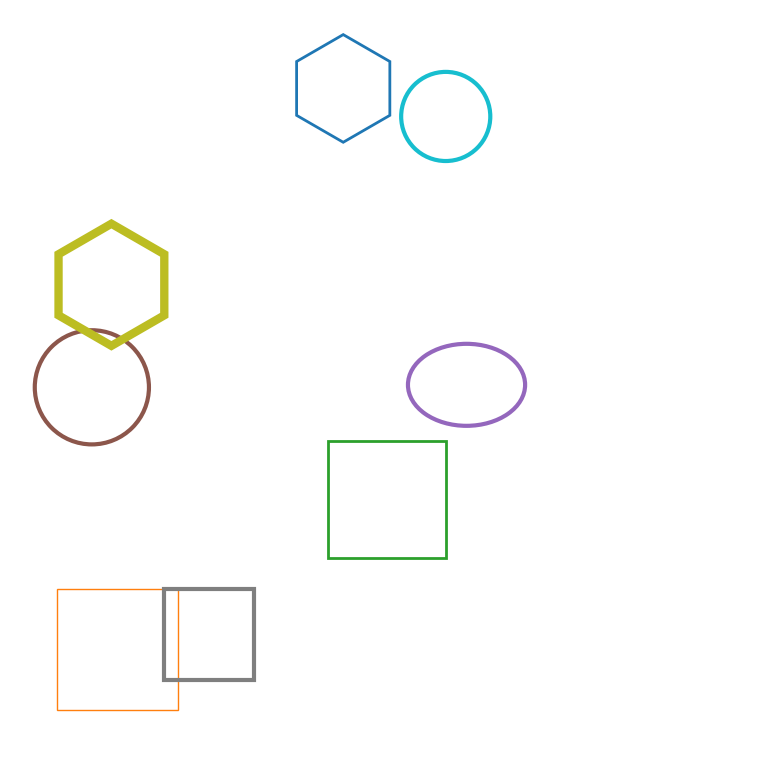[{"shape": "hexagon", "thickness": 1, "radius": 0.35, "center": [0.446, 0.885]}, {"shape": "square", "thickness": 0.5, "radius": 0.39, "center": [0.153, 0.156]}, {"shape": "square", "thickness": 1, "radius": 0.38, "center": [0.503, 0.351]}, {"shape": "oval", "thickness": 1.5, "radius": 0.38, "center": [0.606, 0.5]}, {"shape": "circle", "thickness": 1.5, "radius": 0.37, "center": [0.119, 0.497]}, {"shape": "square", "thickness": 1.5, "radius": 0.29, "center": [0.271, 0.176]}, {"shape": "hexagon", "thickness": 3, "radius": 0.4, "center": [0.145, 0.63]}, {"shape": "circle", "thickness": 1.5, "radius": 0.29, "center": [0.579, 0.849]}]